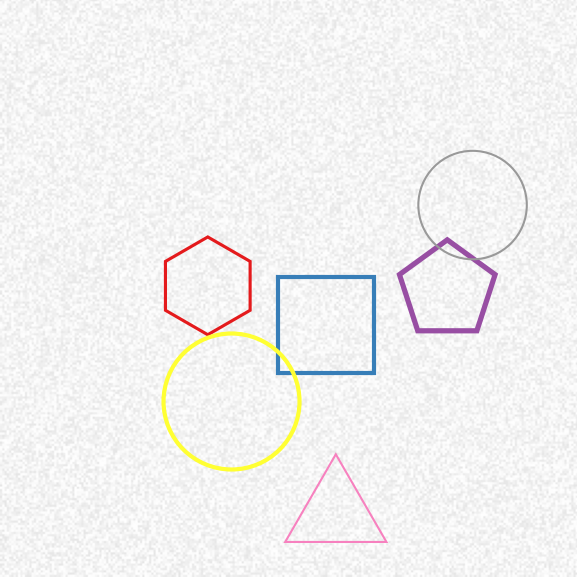[{"shape": "hexagon", "thickness": 1.5, "radius": 0.42, "center": [0.36, 0.504]}, {"shape": "square", "thickness": 2, "radius": 0.42, "center": [0.565, 0.436]}, {"shape": "pentagon", "thickness": 2.5, "radius": 0.44, "center": [0.775, 0.497]}, {"shape": "circle", "thickness": 2, "radius": 0.59, "center": [0.401, 0.304]}, {"shape": "triangle", "thickness": 1, "radius": 0.51, "center": [0.582, 0.111]}, {"shape": "circle", "thickness": 1, "radius": 0.47, "center": [0.818, 0.644]}]